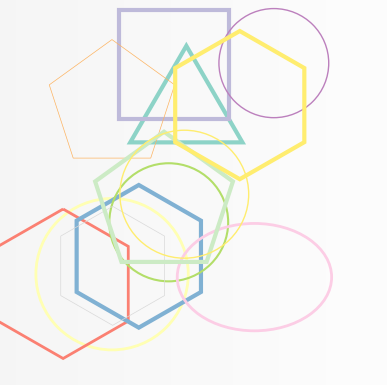[{"shape": "triangle", "thickness": 3, "radius": 0.84, "center": [0.481, 0.714]}, {"shape": "circle", "thickness": 2, "radius": 0.98, "center": [0.289, 0.288]}, {"shape": "square", "thickness": 3, "radius": 0.71, "center": [0.448, 0.832]}, {"shape": "hexagon", "thickness": 2, "radius": 0.97, "center": [0.163, 0.263]}, {"shape": "hexagon", "thickness": 3, "radius": 0.93, "center": [0.358, 0.334]}, {"shape": "pentagon", "thickness": 0.5, "radius": 0.85, "center": [0.289, 0.727]}, {"shape": "circle", "thickness": 1.5, "radius": 0.77, "center": [0.435, 0.423]}, {"shape": "oval", "thickness": 2, "radius": 1.0, "center": [0.657, 0.28]}, {"shape": "hexagon", "thickness": 0.5, "radius": 0.77, "center": [0.291, 0.31]}, {"shape": "circle", "thickness": 1, "radius": 0.71, "center": [0.707, 0.836]}, {"shape": "pentagon", "thickness": 3, "radius": 0.93, "center": [0.423, 0.471]}, {"shape": "hexagon", "thickness": 3, "radius": 0.96, "center": [0.619, 0.727]}, {"shape": "circle", "thickness": 1, "radius": 0.83, "center": [0.476, 0.496]}]